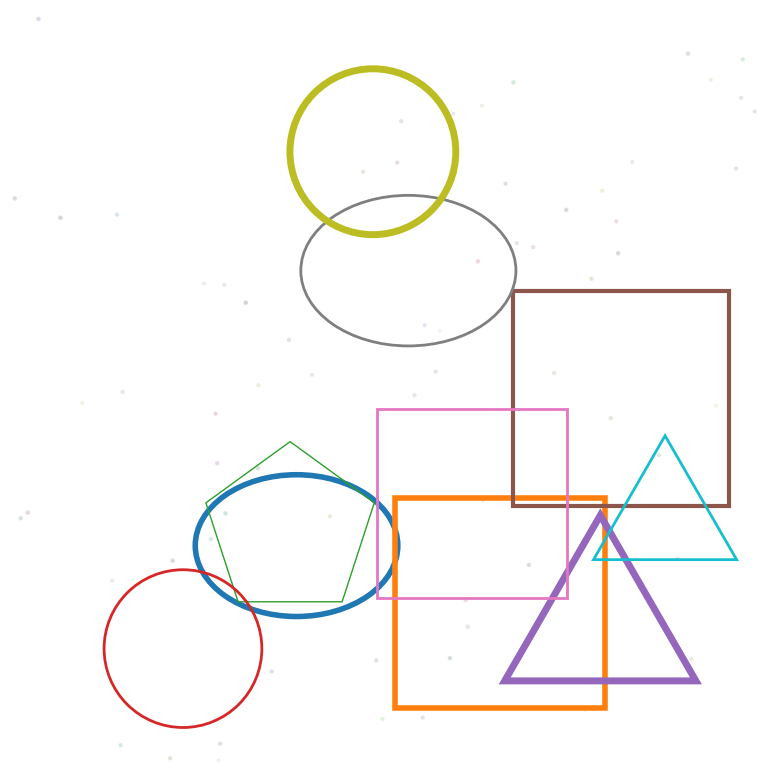[{"shape": "oval", "thickness": 2, "radius": 0.66, "center": [0.385, 0.291]}, {"shape": "square", "thickness": 2, "radius": 0.68, "center": [0.649, 0.217]}, {"shape": "pentagon", "thickness": 0.5, "radius": 0.57, "center": [0.377, 0.311]}, {"shape": "circle", "thickness": 1, "radius": 0.51, "center": [0.238, 0.158]}, {"shape": "triangle", "thickness": 2.5, "radius": 0.72, "center": [0.78, 0.187]}, {"shape": "square", "thickness": 1.5, "radius": 0.7, "center": [0.807, 0.482]}, {"shape": "square", "thickness": 1, "radius": 0.62, "center": [0.613, 0.346]}, {"shape": "oval", "thickness": 1, "radius": 0.7, "center": [0.53, 0.649]}, {"shape": "circle", "thickness": 2.5, "radius": 0.54, "center": [0.484, 0.803]}, {"shape": "triangle", "thickness": 1, "radius": 0.54, "center": [0.864, 0.327]}]